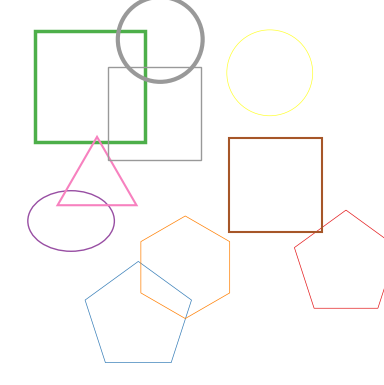[{"shape": "pentagon", "thickness": 0.5, "radius": 0.7, "center": [0.899, 0.313]}, {"shape": "pentagon", "thickness": 0.5, "radius": 0.73, "center": [0.359, 0.176]}, {"shape": "square", "thickness": 2.5, "radius": 0.72, "center": [0.234, 0.775]}, {"shape": "oval", "thickness": 1, "radius": 0.56, "center": [0.185, 0.426]}, {"shape": "hexagon", "thickness": 0.5, "radius": 0.67, "center": [0.481, 0.306]}, {"shape": "circle", "thickness": 0.5, "radius": 0.56, "center": [0.701, 0.811]}, {"shape": "square", "thickness": 1.5, "radius": 0.61, "center": [0.715, 0.519]}, {"shape": "triangle", "thickness": 1.5, "radius": 0.59, "center": [0.252, 0.526]}, {"shape": "circle", "thickness": 3, "radius": 0.55, "center": [0.416, 0.898]}, {"shape": "square", "thickness": 1, "radius": 0.6, "center": [0.401, 0.705]}]